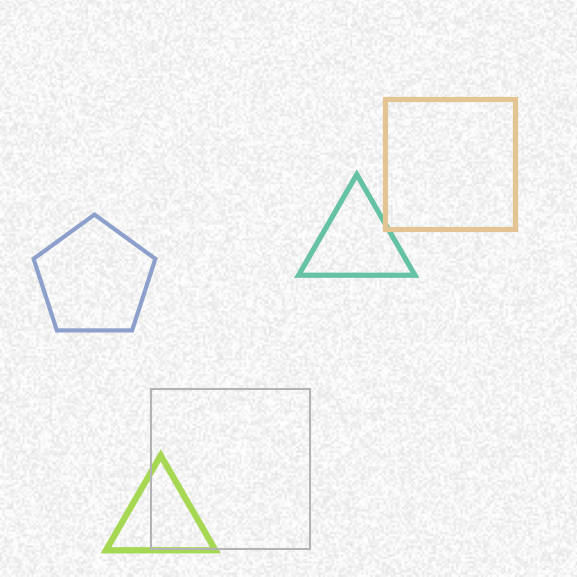[{"shape": "triangle", "thickness": 2.5, "radius": 0.58, "center": [0.618, 0.581]}, {"shape": "pentagon", "thickness": 2, "radius": 0.55, "center": [0.164, 0.517]}, {"shape": "triangle", "thickness": 3, "radius": 0.55, "center": [0.278, 0.101]}, {"shape": "square", "thickness": 2.5, "radius": 0.56, "center": [0.779, 0.715]}, {"shape": "square", "thickness": 1, "radius": 0.69, "center": [0.399, 0.187]}]